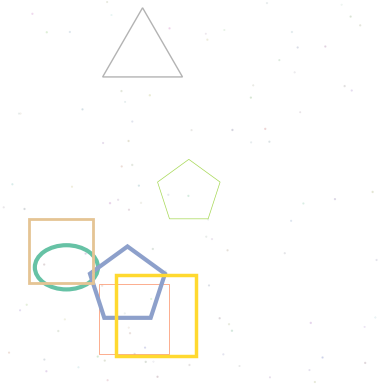[{"shape": "oval", "thickness": 3, "radius": 0.41, "center": [0.172, 0.306]}, {"shape": "square", "thickness": 0.5, "radius": 0.46, "center": [0.348, 0.171]}, {"shape": "pentagon", "thickness": 3, "radius": 0.51, "center": [0.331, 0.257]}, {"shape": "pentagon", "thickness": 0.5, "radius": 0.43, "center": [0.49, 0.501]}, {"shape": "square", "thickness": 2.5, "radius": 0.52, "center": [0.405, 0.18]}, {"shape": "square", "thickness": 2, "radius": 0.42, "center": [0.159, 0.349]}, {"shape": "triangle", "thickness": 1, "radius": 0.6, "center": [0.37, 0.86]}]